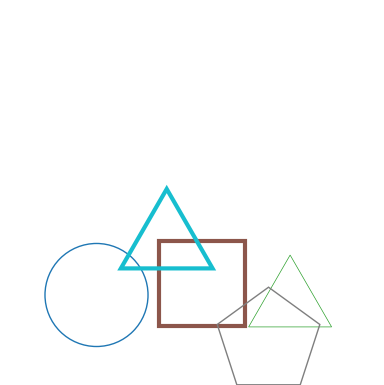[{"shape": "circle", "thickness": 1, "radius": 0.67, "center": [0.251, 0.234]}, {"shape": "triangle", "thickness": 0.5, "radius": 0.62, "center": [0.754, 0.213]}, {"shape": "square", "thickness": 3, "radius": 0.55, "center": [0.525, 0.264]}, {"shape": "pentagon", "thickness": 1, "radius": 0.7, "center": [0.698, 0.114]}, {"shape": "triangle", "thickness": 3, "radius": 0.69, "center": [0.433, 0.372]}]